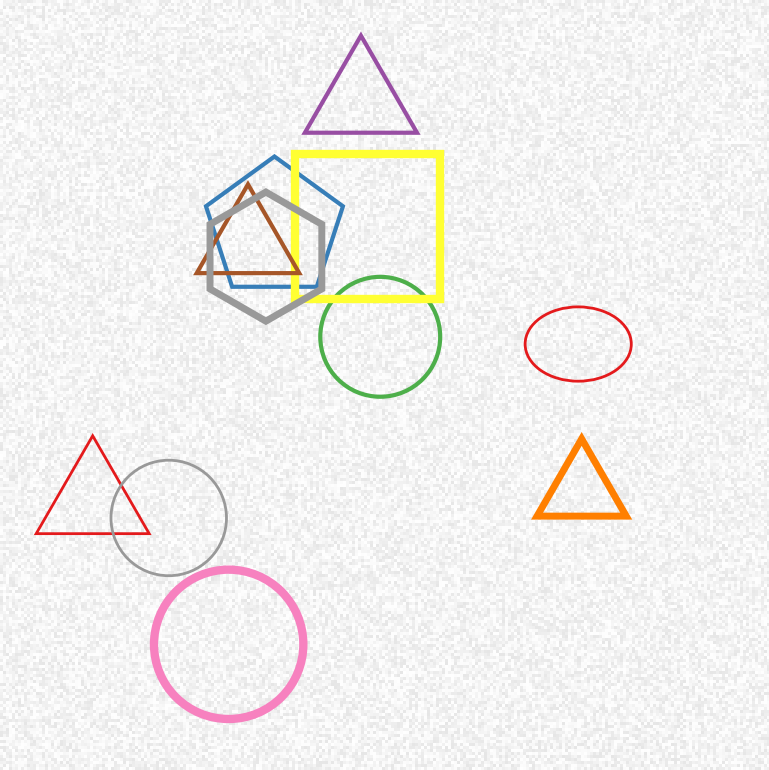[{"shape": "triangle", "thickness": 1, "radius": 0.42, "center": [0.12, 0.349]}, {"shape": "oval", "thickness": 1, "radius": 0.34, "center": [0.751, 0.553]}, {"shape": "pentagon", "thickness": 1.5, "radius": 0.47, "center": [0.356, 0.703]}, {"shape": "circle", "thickness": 1.5, "radius": 0.39, "center": [0.494, 0.563]}, {"shape": "triangle", "thickness": 1.5, "radius": 0.42, "center": [0.469, 0.87]}, {"shape": "triangle", "thickness": 2.5, "radius": 0.33, "center": [0.755, 0.363]}, {"shape": "square", "thickness": 3, "radius": 0.47, "center": [0.477, 0.706]}, {"shape": "triangle", "thickness": 1.5, "radius": 0.38, "center": [0.322, 0.684]}, {"shape": "circle", "thickness": 3, "radius": 0.48, "center": [0.297, 0.163]}, {"shape": "circle", "thickness": 1, "radius": 0.38, "center": [0.219, 0.327]}, {"shape": "hexagon", "thickness": 2.5, "radius": 0.42, "center": [0.345, 0.667]}]